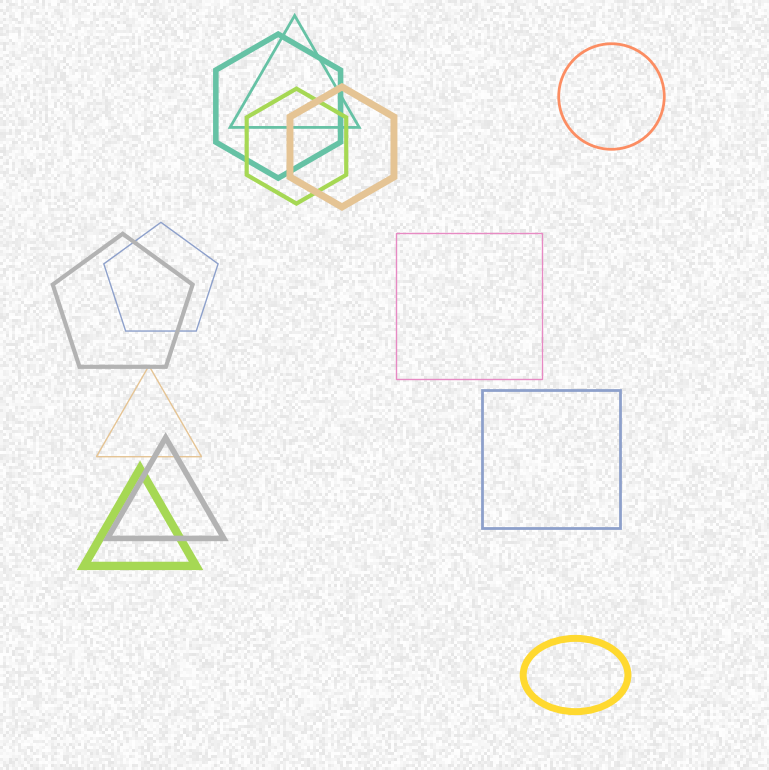[{"shape": "triangle", "thickness": 1, "radius": 0.48, "center": [0.383, 0.883]}, {"shape": "hexagon", "thickness": 2, "radius": 0.47, "center": [0.361, 0.862]}, {"shape": "circle", "thickness": 1, "radius": 0.34, "center": [0.794, 0.875]}, {"shape": "square", "thickness": 1, "radius": 0.45, "center": [0.715, 0.404]}, {"shape": "pentagon", "thickness": 0.5, "radius": 0.39, "center": [0.209, 0.633]}, {"shape": "square", "thickness": 0.5, "radius": 0.48, "center": [0.609, 0.602]}, {"shape": "triangle", "thickness": 3, "radius": 0.42, "center": [0.182, 0.307]}, {"shape": "hexagon", "thickness": 1.5, "radius": 0.37, "center": [0.385, 0.81]}, {"shape": "oval", "thickness": 2.5, "radius": 0.34, "center": [0.747, 0.123]}, {"shape": "hexagon", "thickness": 2.5, "radius": 0.39, "center": [0.444, 0.809]}, {"shape": "triangle", "thickness": 0.5, "radius": 0.39, "center": [0.193, 0.446]}, {"shape": "pentagon", "thickness": 1.5, "radius": 0.48, "center": [0.159, 0.601]}, {"shape": "triangle", "thickness": 2, "radius": 0.44, "center": [0.215, 0.344]}]